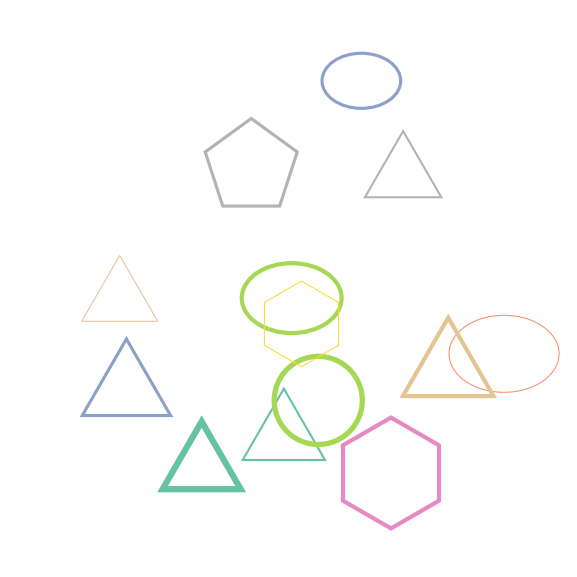[{"shape": "triangle", "thickness": 3, "radius": 0.39, "center": [0.349, 0.191]}, {"shape": "triangle", "thickness": 1, "radius": 0.41, "center": [0.492, 0.244]}, {"shape": "oval", "thickness": 0.5, "radius": 0.48, "center": [0.873, 0.386]}, {"shape": "triangle", "thickness": 1.5, "radius": 0.44, "center": [0.219, 0.324]}, {"shape": "oval", "thickness": 1.5, "radius": 0.34, "center": [0.626, 0.859]}, {"shape": "hexagon", "thickness": 2, "radius": 0.48, "center": [0.677, 0.18]}, {"shape": "oval", "thickness": 2, "radius": 0.43, "center": [0.505, 0.483]}, {"shape": "circle", "thickness": 2.5, "radius": 0.38, "center": [0.551, 0.306]}, {"shape": "hexagon", "thickness": 0.5, "radius": 0.37, "center": [0.522, 0.438]}, {"shape": "triangle", "thickness": 2, "radius": 0.45, "center": [0.776, 0.359]}, {"shape": "triangle", "thickness": 0.5, "radius": 0.38, "center": [0.207, 0.481]}, {"shape": "pentagon", "thickness": 1.5, "radius": 0.42, "center": [0.435, 0.71]}, {"shape": "triangle", "thickness": 1, "radius": 0.38, "center": [0.698, 0.696]}]